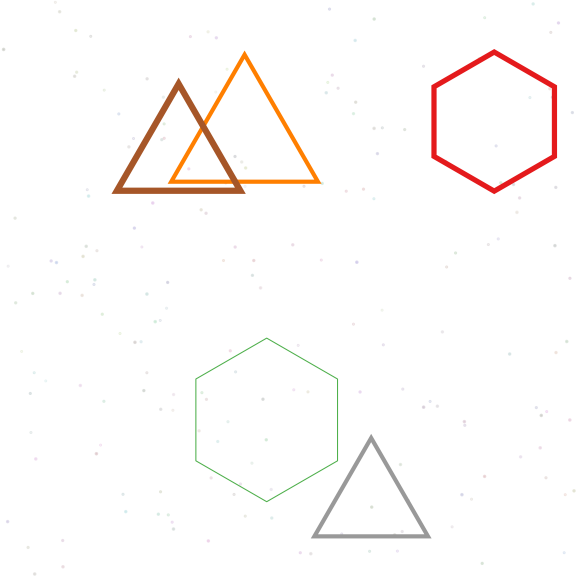[{"shape": "hexagon", "thickness": 2.5, "radius": 0.6, "center": [0.856, 0.789]}, {"shape": "hexagon", "thickness": 0.5, "radius": 0.71, "center": [0.462, 0.272]}, {"shape": "triangle", "thickness": 2, "radius": 0.73, "center": [0.424, 0.758]}, {"shape": "triangle", "thickness": 3, "radius": 0.62, "center": [0.309, 0.731]}, {"shape": "triangle", "thickness": 2, "radius": 0.57, "center": [0.643, 0.127]}]